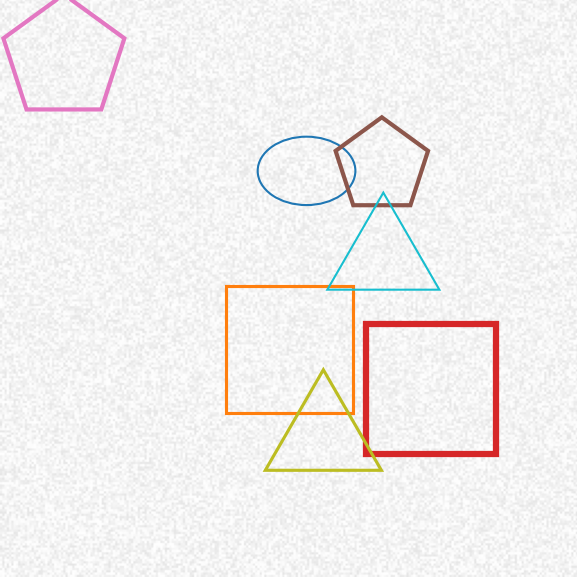[{"shape": "oval", "thickness": 1, "radius": 0.42, "center": [0.531, 0.703]}, {"shape": "square", "thickness": 1.5, "radius": 0.55, "center": [0.501, 0.394]}, {"shape": "square", "thickness": 3, "radius": 0.56, "center": [0.746, 0.326]}, {"shape": "pentagon", "thickness": 2, "radius": 0.42, "center": [0.661, 0.712]}, {"shape": "pentagon", "thickness": 2, "radius": 0.55, "center": [0.111, 0.899]}, {"shape": "triangle", "thickness": 1.5, "radius": 0.58, "center": [0.56, 0.243]}, {"shape": "triangle", "thickness": 1, "radius": 0.56, "center": [0.664, 0.554]}]